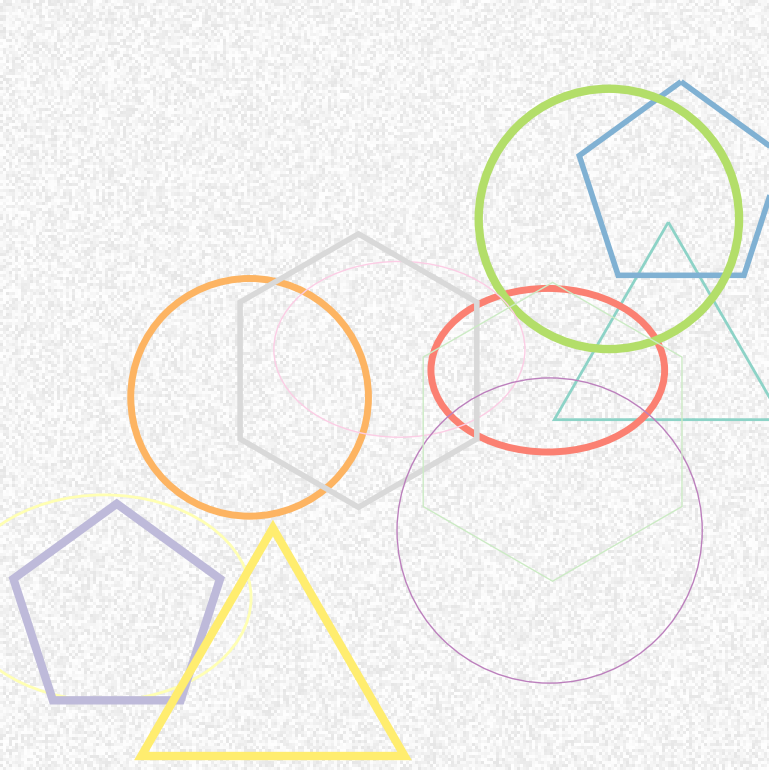[{"shape": "triangle", "thickness": 1, "radius": 0.86, "center": [0.868, 0.54]}, {"shape": "oval", "thickness": 1, "radius": 0.95, "center": [0.135, 0.224]}, {"shape": "pentagon", "thickness": 3, "radius": 0.71, "center": [0.152, 0.205]}, {"shape": "oval", "thickness": 2.5, "radius": 0.76, "center": [0.711, 0.519]}, {"shape": "pentagon", "thickness": 2, "radius": 0.7, "center": [0.884, 0.755]}, {"shape": "circle", "thickness": 2.5, "radius": 0.77, "center": [0.324, 0.484]}, {"shape": "circle", "thickness": 3, "radius": 0.85, "center": [0.791, 0.716]}, {"shape": "oval", "thickness": 0.5, "radius": 0.82, "center": [0.519, 0.546]}, {"shape": "hexagon", "thickness": 2, "radius": 0.89, "center": [0.466, 0.519]}, {"shape": "circle", "thickness": 0.5, "radius": 0.99, "center": [0.714, 0.311]}, {"shape": "hexagon", "thickness": 0.5, "radius": 0.97, "center": [0.718, 0.439]}, {"shape": "triangle", "thickness": 3, "radius": 0.99, "center": [0.354, 0.117]}]